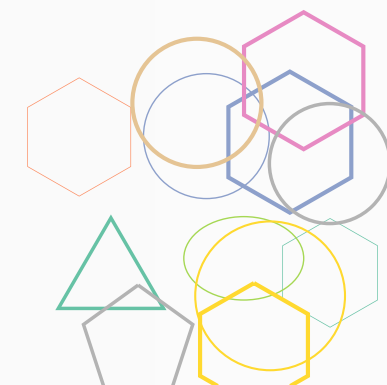[{"shape": "hexagon", "thickness": 0.5, "radius": 0.71, "center": [0.852, 0.291]}, {"shape": "triangle", "thickness": 2.5, "radius": 0.78, "center": [0.286, 0.277]}, {"shape": "hexagon", "thickness": 0.5, "radius": 0.77, "center": [0.204, 0.644]}, {"shape": "circle", "thickness": 1, "radius": 0.81, "center": [0.533, 0.646]}, {"shape": "hexagon", "thickness": 3, "radius": 0.92, "center": [0.748, 0.631]}, {"shape": "hexagon", "thickness": 3, "radius": 0.89, "center": [0.784, 0.79]}, {"shape": "oval", "thickness": 1, "radius": 0.77, "center": [0.629, 0.329]}, {"shape": "circle", "thickness": 1.5, "radius": 0.97, "center": [0.697, 0.232]}, {"shape": "hexagon", "thickness": 3, "radius": 0.8, "center": [0.655, 0.104]}, {"shape": "circle", "thickness": 3, "radius": 0.83, "center": [0.508, 0.733]}, {"shape": "circle", "thickness": 2.5, "radius": 0.78, "center": [0.851, 0.575]}, {"shape": "pentagon", "thickness": 2.5, "radius": 0.74, "center": [0.356, 0.111]}]